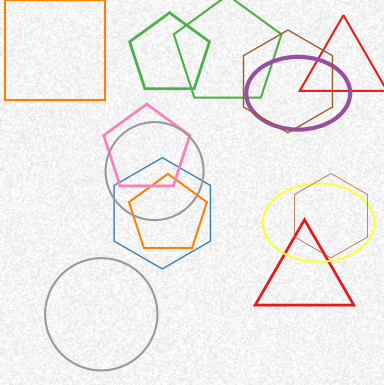[{"shape": "triangle", "thickness": 1.5, "radius": 0.66, "center": [0.892, 0.829]}, {"shape": "triangle", "thickness": 2, "radius": 0.74, "center": [0.791, 0.281]}, {"shape": "hexagon", "thickness": 1, "radius": 0.72, "center": [0.421, 0.446]}, {"shape": "pentagon", "thickness": 2, "radius": 0.55, "center": [0.44, 0.858]}, {"shape": "pentagon", "thickness": 1.5, "radius": 0.74, "center": [0.591, 0.865]}, {"shape": "oval", "thickness": 3, "radius": 0.67, "center": [0.774, 0.758]}, {"shape": "pentagon", "thickness": 1.5, "radius": 0.53, "center": [0.436, 0.442]}, {"shape": "square", "thickness": 1.5, "radius": 0.65, "center": [0.143, 0.87]}, {"shape": "oval", "thickness": 1.5, "radius": 0.73, "center": [0.828, 0.421]}, {"shape": "hexagon", "thickness": 1, "radius": 0.67, "center": [0.748, 0.789]}, {"shape": "hexagon", "thickness": 0.5, "radius": 0.55, "center": [0.86, 0.44]}, {"shape": "pentagon", "thickness": 2, "radius": 0.59, "center": [0.381, 0.612]}, {"shape": "circle", "thickness": 1.5, "radius": 0.64, "center": [0.402, 0.556]}, {"shape": "circle", "thickness": 1.5, "radius": 0.73, "center": [0.263, 0.184]}]